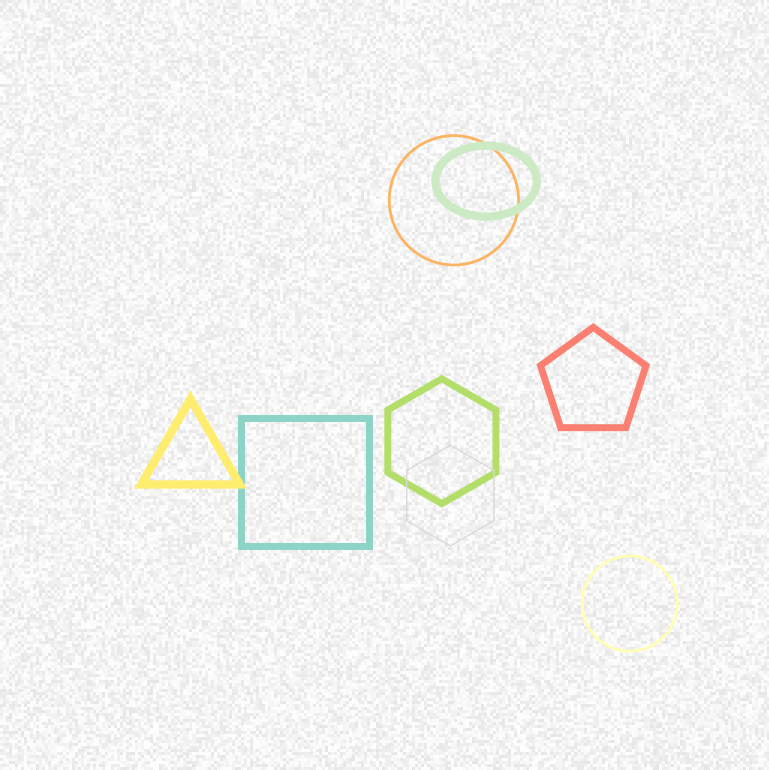[{"shape": "square", "thickness": 2.5, "radius": 0.42, "center": [0.396, 0.374]}, {"shape": "circle", "thickness": 1, "radius": 0.31, "center": [0.818, 0.216]}, {"shape": "pentagon", "thickness": 2.5, "radius": 0.36, "center": [0.77, 0.503]}, {"shape": "circle", "thickness": 1, "radius": 0.42, "center": [0.589, 0.74]}, {"shape": "hexagon", "thickness": 2.5, "radius": 0.41, "center": [0.574, 0.427]}, {"shape": "hexagon", "thickness": 0.5, "radius": 0.33, "center": [0.585, 0.356]}, {"shape": "oval", "thickness": 3, "radius": 0.33, "center": [0.631, 0.765]}, {"shape": "triangle", "thickness": 3, "radius": 0.37, "center": [0.247, 0.408]}]